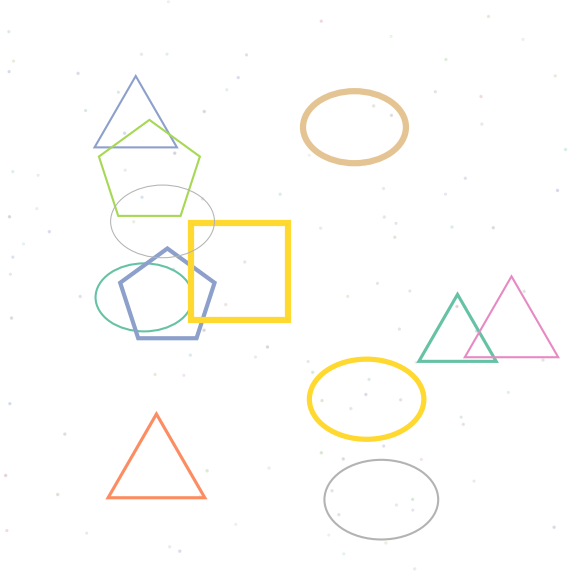[{"shape": "triangle", "thickness": 1.5, "radius": 0.39, "center": [0.792, 0.412]}, {"shape": "oval", "thickness": 1, "radius": 0.42, "center": [0.25, 0.484]}, {"shape": "triangle", "thickness": 1.5, "radius": 0.48, "center": [0.271, 0.186]}, {"shape": "pentagon", "thickness": 2, "radius": 0.43, "center": [0.29, 0.483]}, {"shape": "triangle", "thickness": 1, "radius": 0.41, "center": [0.235, 0.785]}, {"shape": "triangle", "thickness": 1, "radius": 0.47, "center": [0.886, 0.427]}, {"shape": "pentagon", "thickness": 1, "radius": 0.46, "center": [0.259, 0.7]}, {"shape": "oval", "thickness": 2.5, "radius": 0.5, "center": [0.635, 0.308]}, {"shape": "square", "thickness": 3, "radius": 0.42, "center": [0.415, 0.529]}, {"shape": "oval", "thickness": 3, "radius": 0.45, "center": [0.614, 0.779]}, {"shape": "oval", "thickness": 0.5, "radius": 0.45, "center": [0.281, 0.616]}, {"shape": "oval", "thickness": 1, "radius": 0.49, "center": [0.66, 0.134]}]